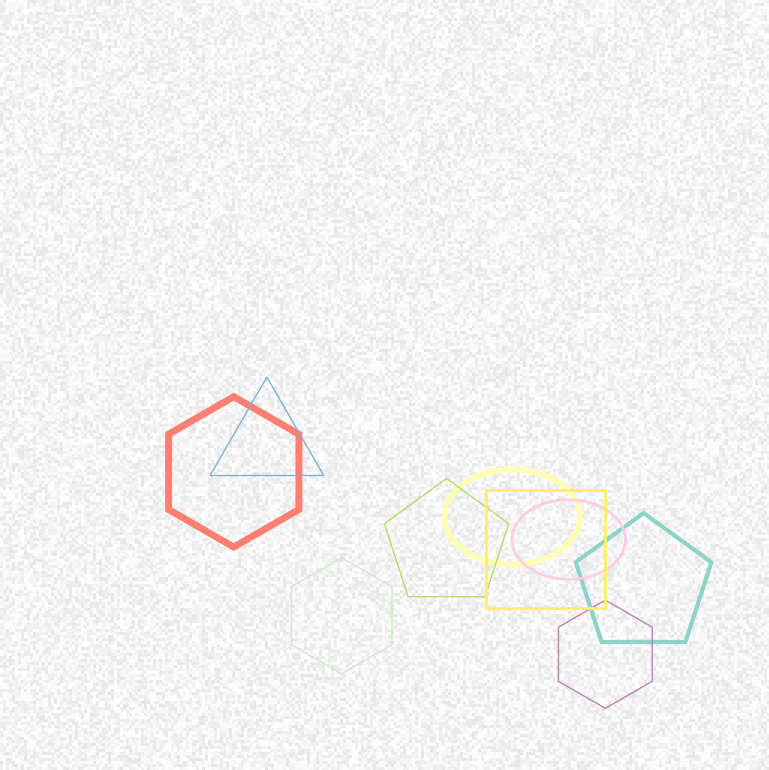[{"shape": "pentagon", "thickness": 1.5, "radius": 0.46, "center": [0.836, 0.241]}, {"shape": "oval", "thickness": 2, "radius": 0.44, "center": [0.665, 0.329]}, {"shape": "hexagon", "thickness": 2.5, "radius": 0.49, "center": [0.304, 0.387]}, {"shape": "triangle", "thickness": 0.5, "radius": 0.43, "center": [0.347, 0.425]}, {"shape": "pentagon", "thickness": 0.5, "radius": 0.42, "center": [0.58, 0.294]}, {"shape": "oval", "thickness": 1, "radius": 0.37, "center": [0.739, 0.299]}, {"shape": "hexagon", "thickness": 0.5, "radius": 0.35, "center": [0.786, 0.15]}, {"shape": "hexagon", "thickness": 0.5, "radius": 0.38, "center": [0.444, 0.2]}, {"shape": "square", "thickness": 1, "radius": 0.38, "center": [0.708, 0.287]}]